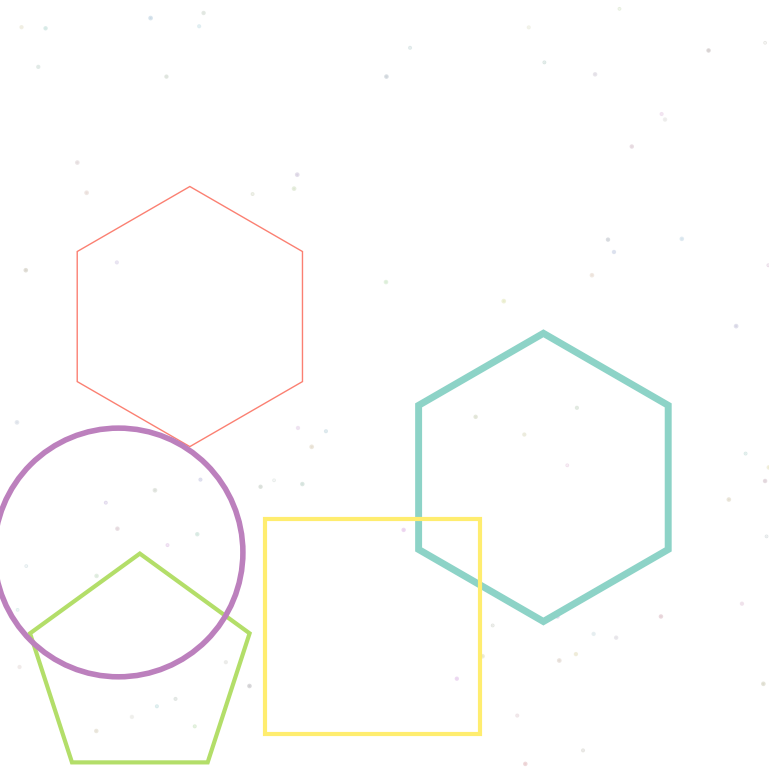[{"shape": "hexagon", "thickness": 2.5, "radius": 0.94, "center": [0.706, 0.38]}, {"shape": "hexagon", "thickness": 0.5, "radius": 0.84, "center": [0.247, 0.589]}, {"shape": "pentagon", "thickness": 1.5, "radius": 0.75, "center": [0.182, 0.131]}, {"shape": "circle", "thickness": 2, "radius": 0.81, "center": [0.154, 0.283]}, {"shape": "square", "thickness": 1.5, "radius": 0.7, "center": [0.484, 0.187]}]